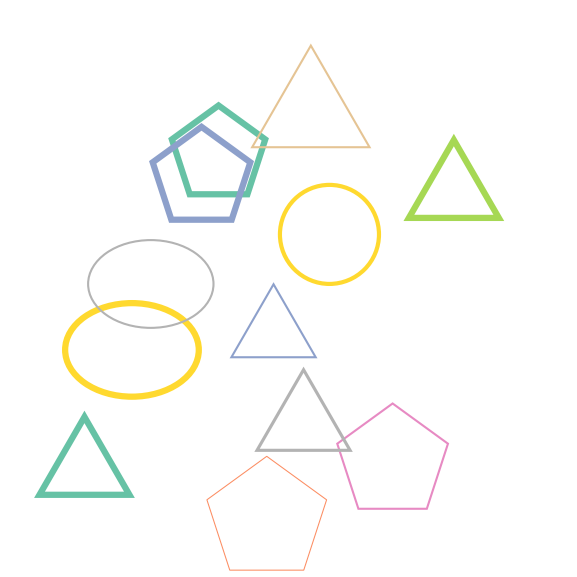[{"shape": "pentagon", "thickness": 3, "radius": 0.42, "center": [0.378, 0.731]}, {"shape": "triangle", "thickness": 3, "radius": 0.45, "center": [0.146, 0.187]}, {"shape": "pentagon", "thickness": 0.5, "radius": 0.54, "center": [0.462, 0.1]}, {"shape": "triangle", "thickness": 1, "radius": 0.42, "center": [0.474, 0.423]}, {"shape": "pentagon", "thickness": 3, "radius": 0.44, "center": [0.349, 0.691]}, {"shape": "pentagon", "thickness": 1, "radius": 0.5, "center": [0.68, 0.2]}, {"shape": "triangle", "thickness": 3, "radius": 0.45, "center": [0.786, 0.667]}, {"shape": "oval", "thickness": 3, "radius": 0.58, "center": [0.229, 0.393]}, {"shape": "circle", "thickness": 2, "radius": 0.43, "center": [0.57, 0.593]}, {"shape": "triangle", "thickness": 1, "radius": 0.59, "center": [0.538, 0.803]}, {"shape": "oval", "thickness": 1, "radius": 0.54, "center": [0.261, 0.507]}, {"shape": "triangle", "thickness": 1.5, "radius": 0.47, "center": [0.526, 0.266]}]